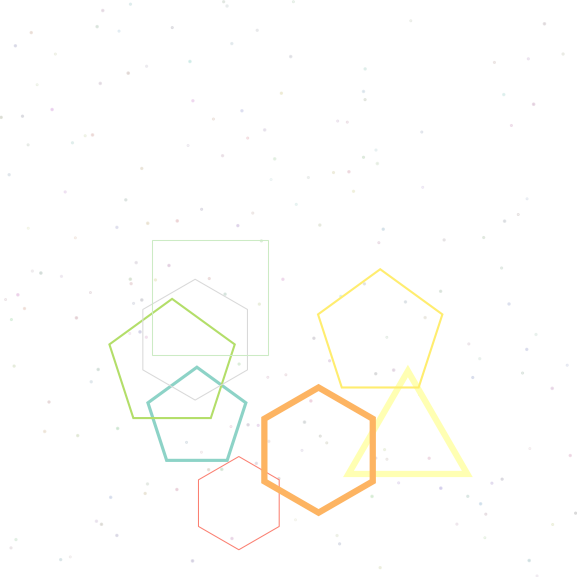[{"shape": "pentagon", "thickness": 1.5, "radius": 0.45, "center": [0.341, 0.274]}, {"shape": "triangle", "thickness": 3, "radius": 0.59, "center": [0.706, 0.238]}, {"shape": "hexagon", "thickness": 0.5, "radius": 0.4, "center": [0.414, 0.128]}, {"shape": "hexagon", "thickness": 3, "radius": 0.54, "center": [0.552, 0.22]}, {"shape": "pentagon", "thickness": 1, "radius": 0.57, "center": [0.298, 0.368]}, {"shape": "hexagon", "thickness": 0.5, "radius": 0.52, "center": [0.338, 0.411]}, {"shape": "square", "thickness": 0.5, "radius": 0.5, "center": [0.364, 0.484]}, {"shape": "pentagon", "thickness": 1, "radius": 0.57, "center": [0.658, 0.42]}]